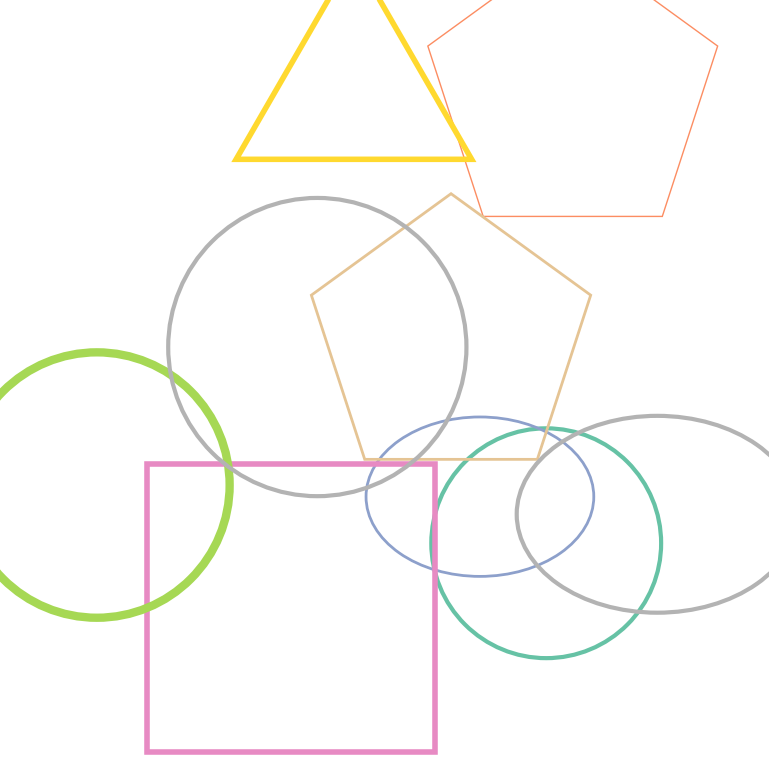[{"shape": "circle", "thickness": 1.5, "radius": 0.75, "center": [0.709, 0.295]}, {"shape": "pentagon", "thickness": 0.5, "radius": 0.99, "center": [0.744, 0.879]}, {"shape": "oval", "thickness": 1, "radius": 0.74, "center": [0.623, 0.355]}, {"shape": "square", "thickness": 2, "radius": 0.93, "center": [0.378, 0.21]}, {"shape": "circle", "thickness": 3, "radius": 0.86, "center": [0.126, 0.37]}, {"shape": "triangle", "thickness": 2, "radius": 0.88, "center": [0.46, 0.881]}, {"shape": "pentagon", "thickness": 1, "radius": 0.95, "center": [0.586, 0.558]}, {"shape": "oval", "thickness": 1.5, "radius": 0.91, "center": [0.854, 0.332]}, {"shape": "circle", "thickness": 1.5, "radius": 0.97, "center": [0.412, 0.549]}]